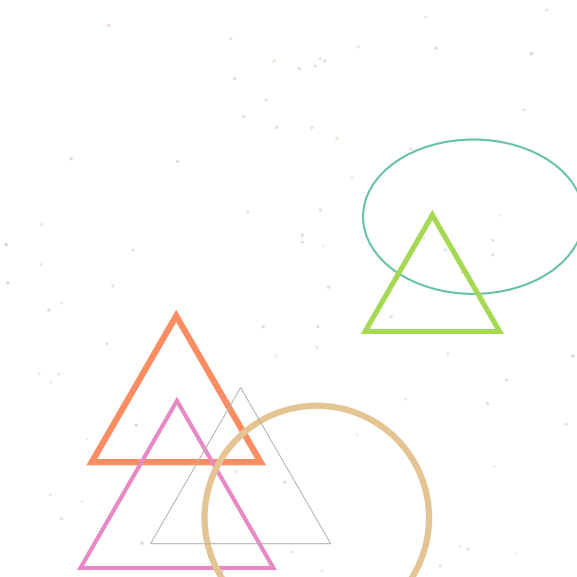[{"shape": "oval", "thickness": 1, "radius": 0.95, "center": [0.82, 0.624]}, {"shape": "triangle", "thickness": 3, "radius": 0.84, "center": [0.305, 0.283]}, {"shape": "triangle", "thickness": 2, "radius": 0.96, "center": [0.306, 0.112]}, {"shape": "triangle", "thickness": 2.5, "radius": 0.67, "center": [0.749, 0.492]}, {"shape": "circle", "thickness": 3, "radius": 0.97, "center": [0.549, 0.102]}, {"shape": "triangle", "thickness": 0.5, "radius": 0.9, "center": [0.417, 0.148]}]